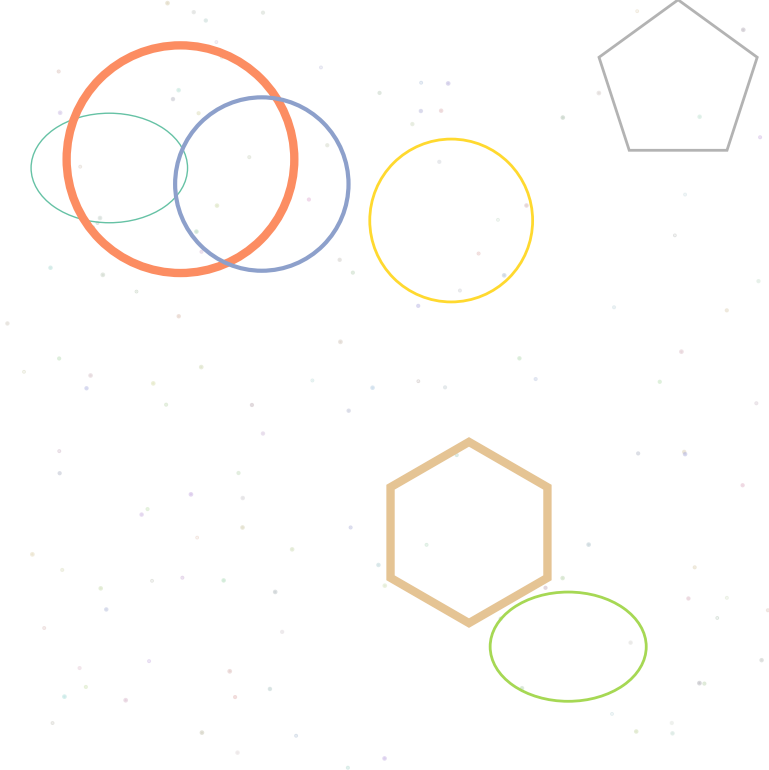[{"shape": "oval", "thickness": 0.5, "radius": 0.51, "center": [0.142, 0.782]}, {"shape": "circle", "thickness": 3, "radius": 0.74, "center": [0.234, 0.793]}, {"shape": "circle", "thickness": 1.5, "radius": 0.56, "center": [0.34, 0.761]}, {"shape": "oval", "thickness": 1, "radius": 0.51, "center": [0.738, 0.16]}, {"shape": "circle", "thickness": 1, "radius": 0.53, "center": [0.586, 0.714]}, {"shape": "hexagon", "thickness": 3, "radius": 0.59, "center": [0.609, 0.308]}, {"shape": "pentagon", "thickness": 1, "radius": 0.54, "center": [0.881, 0.892]}]